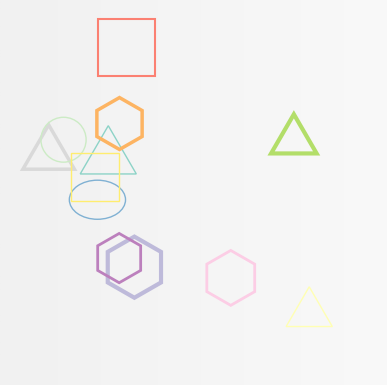[{"shape": "triangle", "thickness": 1, "radius": 0.42, "center": [0.279, 0.59]}, {"shape": "triangle", "thickness": 1, "radius": 0.34, "center": [0.798, 0.186]}, {"shape": "hexagon", "thickness": 3, "radius": 0.4, "center": [0.347, 0.306]}, {"shape": "square", "thickness": 1.5, "radius": 0.37, "center": [0.327, 0.877]}, {"shape": "oval", "thickness": 1, "radius": 0.36, "center": [0.251, 0.481]}, {"shape": "hexagon", "thickness": 2.5, "radius": 0.34, "center": [0.308, 0.679]}, {"shape": "triangle", "thickness": 3, "radius": 0.34, "center": [0.758, 0.635]}, {"shape": "hexagon", "thickness": 2, "radius": 0.36, "center": [0.596, 0.278]}, {"shape": "triangle", "thickness": 2.5, "radius": 0.38, "center": [0.126, 0.599]}, {"shape": "hexagon", "thickness": 2, "radius": 0.32, "center": [0.308, 0.33]}, {"shape": "circle", "thickness": 1, "radius": 0.29, "center": [0.164, 0.637]}, {"shape": "square", "thickness": 1, "radius": 0.31, "center": [0.246, 0.54]}]